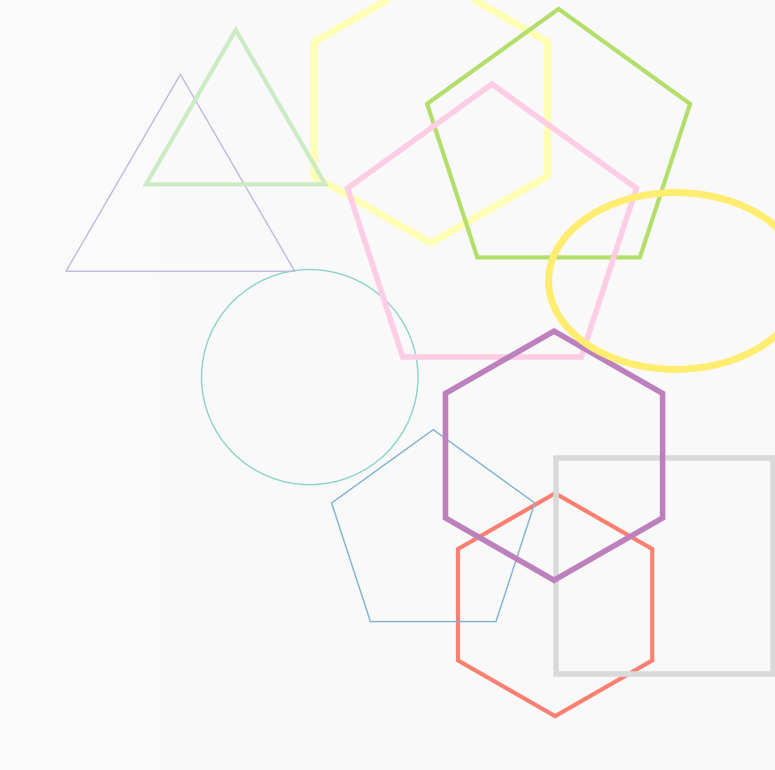[{"shape": "circle", "thickness": 0.5, "radius": 0.7, "center": [0.4, 0.51]}, {"shape": "hexagon", "thickness": 2.5, "radius": 0.87, "center": [0.556, 0.858]}, {"shape": "triangle", "thickness": 0.5, "radius": 0.85, "center": [0.233, 0.733]}, {"shape": "hexagon", "thickness": 1.5, "radius": 0.72, "center": [0.716, 0.215]}, {"shape": "pentagon", "thickness": 0.5, "radius": 0.69, "center": [0.559, 0.304]}, {"shape": "pentagon", "thickness": 1.5, "radius": 0.89, "center": [0.721, 0.81]}, {"shape": "pentagon", "thickness": 2, "radius": 0.98, "center": [0.635, 0.695]}, {"shape": "square", "thickness": 2, "radius": 0.7, "center": [0.857, 0.265]}, {"shape": "hexagon", "thickness": 2, "radius": 0.81, "center": [0.715, 0.408]}, {"shape": "triangle", "thickness": 1.5, "radius": 0.67, "center": [0.304, 0.827]}, {"shape": "oval", "thickness": 2.5, "radius": 0.82, "center": [0.872, 0.635]}]